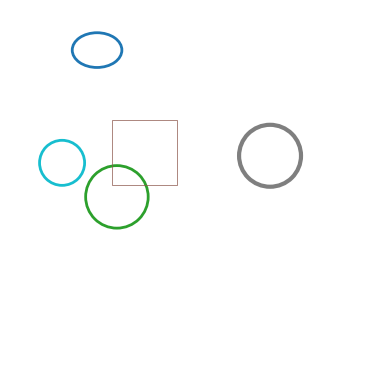[{"shape": "oval", "thickness": 2, "radius": 0.32, "center": [0.252, 0.87]}, {"shape": "circle", "thickness": 2, "radius": 0.41, "center": [0.304, 0.489]}, {"shape": "square", "thickness": 0.5, "radius": 0.42, "center": [0.375, 0.603]}, {"shape": "circle", "thickness": 3, "radius": 0.4, "center": [0.701, 0.595]}, {"shape": "circle", "thickness": 2, "radius": 0.29, "center": [0.161, 0.577]}]